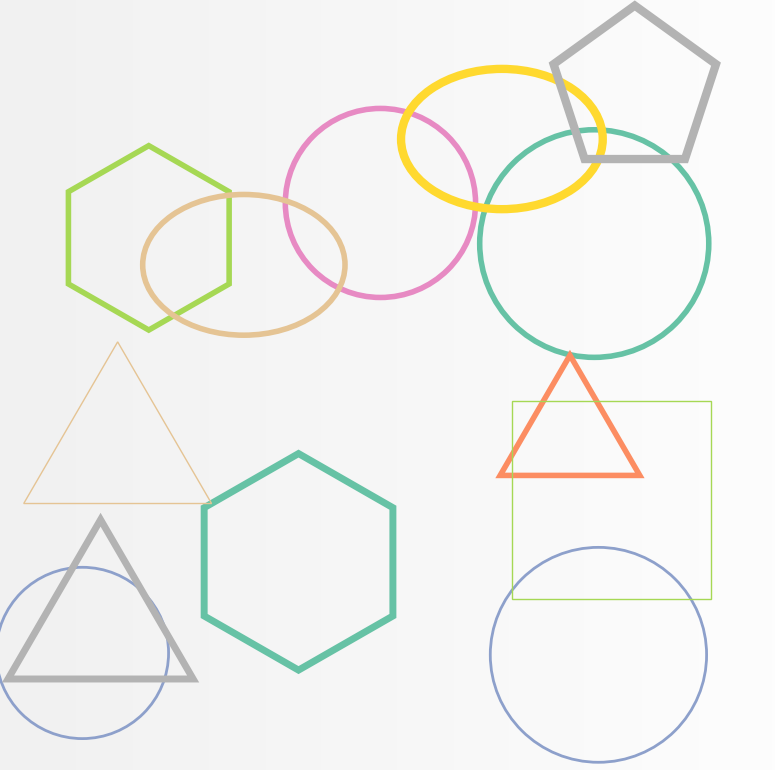[{"shape": "circle", "thickness": 2, "radius": 0.74, "center": [0.767, 0.684]}, {"shape": "hexagon", "thickness": 2.5, "radius": 0.7, "center": [0.385, 0.27]}, {"shape": "triangle", "thickness": 2, "radius": 0.52, "center": [0.735, 0.435]}, {"shape": "circle", "thickness": 1, "radius": 0.7, "center": [0.772, 0.15]}, {"shape": "circle", "thickness": 1, "radius": 0.56, "center": [0.106, 0.152]}, {"shape": "circle", "thickness": 2, "radius": 0.61, "center": [0.491, 0.736]}, {"shape": "square", "thickness": 0.5, "radius": 0.64, "center": [0.789, 0.351]}, {"shape": "hexagon", "thickness": 2, "radius": 0.6, "center": [0.192, 0.691]}, {"shape": "oval", "thickness": 3, "radius": 0.65, "center": [0.648, 0.819]}, {"shape": "oval", "thickness": 2, "radius": 0.65, "center": [0.315, 0.656]}, {"shape": "triangle", "thickness": 0.5, "radius": 0.7, "center": [0.152, 0.416]}, {"shape": "triangle", "thickness": 2.5, "radius": 0.69, "center": [0.13, 0.187]}, {"shape": "pentagon", "thickness": 3, "radius": 0.55, "center": [0.819, 0.883]}]